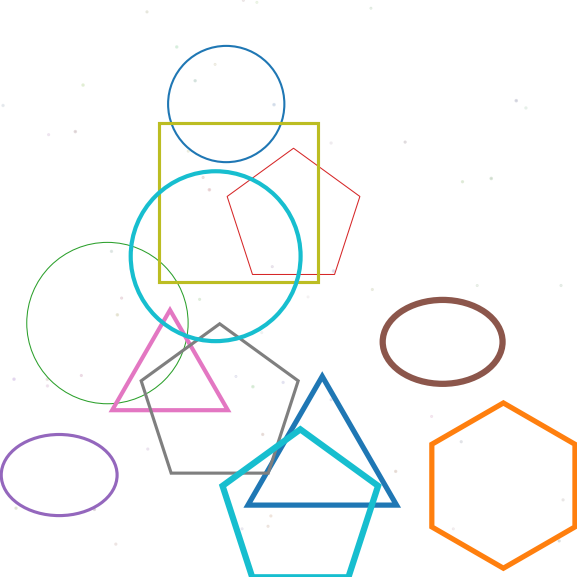[{"shape": "triangle", "thickness": 2.5, "radius": 0.74, "center": [0.558, 0.199]}, {"shape": "circle", "thickness": 1, "radius": 0.5, "center": [0.392, 0.819]}, {"shape": "hexagon", "thickness": 2.5, "radius": 0.72, "center": [0.872, 0.158]}, {"shape": "circle", "thickness": 0.5, "radius": 0.7, "center": [0.186, 0.44]}, {"shape": "pentagon", "thickness": 0.5, "radius": 0.6, "center": [0.508, 0.622]}, {"shape": "oval", "thickness": 1.5, "radius": 0.5, "center": [0.102, 0.177]}, {"shape": "oval", "thickness": 3, "radius": 0.52, "center": [0.766, 0.407]}, {"shape": "triangle", "thickness": 2, "radius": 0.58, "center": [0.294, 0.347]}, {"shape": "pentagon", "thickness": 1.5, "radius": 0.71, "center": [0.38, 0.296]}, {"shape": "square", "thickness": 1.5, "radius": 0.69, "center": [0.413, 0.648]}, {"shape": "circle", "thickness": 2, "radius": 0.74, "center": [0.373, 0.556]}, {"shape": "pentagon", "thickness": 3, "radius": 0.71, "center": [0.52, 0.114]}]